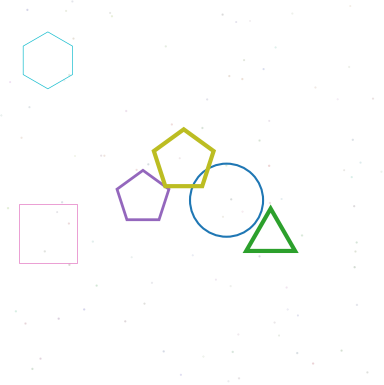[{"shape": "circle", "thickness": 1.5, "radius": 0.47, "center": [0.588, 0.48]}, {"shape": "triangle", "thickness": 3, "radius": 0.37, "center": [0.703, 0.385]}, {"shape": "pentagon", "thickness": 2, "radius": 0.35, "center": [0.371, 0.487]}, {"shape": "square", "thickness": 0.5, "radius": 0.38, "center": [0.125, 0.394]}, {"shape": "pentagon", "thickness": 3, "radius": 0.41, "center": [0.477, 0.582]}, {"shape": "hexagon", "thickness": 0.5, "radius": 0.37, "center": [0.124, 0.843]}]